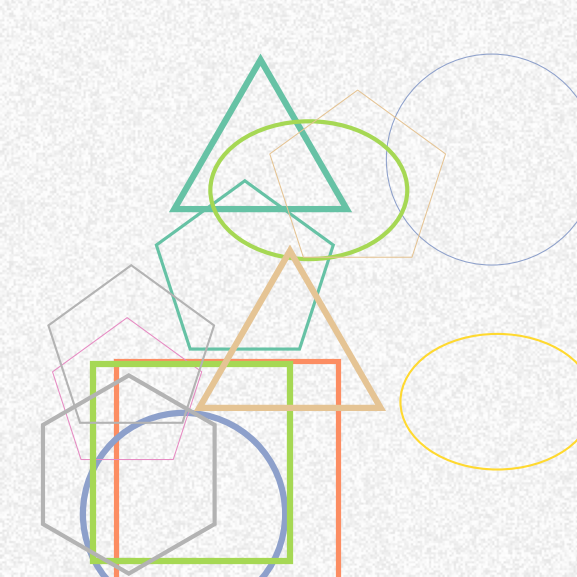[{"shape": "triangle", "thickness": 3, "radius": 0.86, "center": [0.451, 0.723]}, {"shape": "pentagon", "thickness": 1.5, "radius": 0.81, "center": [0.424, 0.525]}, {"shape": "square", "thickness": 2.5, "radius": 0.96, "center": [0.393, 0.181]}, {"shape": "circle", "thickness": 3, "radius": 0.88, "center": [0.319, 0.109]}, {"shape": "circle", "thickness": 0.5, "radius": 0.91, "center": [0.852, 0.723]}, {"shape": "pentagon", "thickness": 0.5, "radius": 0.68, "center": [0.22, 0.313]}, {"shape": "oval", "thickness": 2, "radius": 0.85, "center": [0.535, 0.67]}, {"shape": "square", "thickness": 3, "radius": 0.85, "center": [0.332, 0.198]}, {"shape": "oval", "thickness": 1, "radius": 0.84, "center": [0.861, 0.304]}, {"shape": "triangle", "thickness": 3, "radius": 0.91, "center": [0.502, 0.383]}, {"shape": "pentagon", "thickness": 0.5, "radius": 0.8, "center": [0.619, 0.683]}, {"shape": "hexagon", "thickness": 2, "radius": 0.86, "center": [0.223, 0.177]}, {"shape": "pentagon", "thickness": 1, "radius": 0.75, "center": [0.227, 0.389]}]